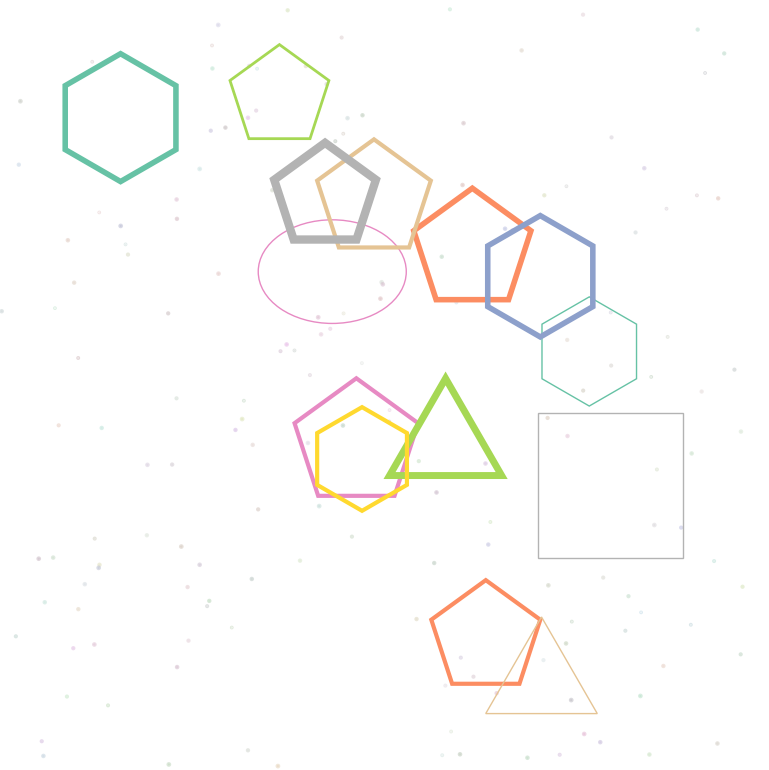[{"shape": "hexagon", "thickness": 2, "radius": 0.42, "center": [0.157, 0.847]}, {"shape": "hexagon", "thickness": 0.5, "radius": 0.35, "center": [0.765, 0.544]}, {"shape": "pentagon", "thickness": 2, "radius": 0.4, "center": [0.613, 0.676]}, {"shape": "pentagon", "thickness": 1.5, "radius": 0.37, "center": [0.631, 0.172]}, {"shape": "hexagon", "thickness": 2, "radius": 0.39, "center": [0.702, 0.641]}, {"shape": "pentagon", "thickness": 1.5, "radius": 0.42, "center": [0.463, 0.424]}, {"shape": "oval", "thickness": 0.5, "radius": 0.48, "center": [0.431, 0.647]}, {"shape": "pentagon", "thickness": 1, "radius": 0.34, "center": [0.363, 0.875]}, {"shape": "triangle", "thickness": 2.5, "radius": 0.42, "center": [0.579, 0.424]}, {"shape": "hexagon", "thickness": 1.5, "radius": 0.34, "center": [0.47, 0.404]}, {"shape": "pentagon", "thickness": 1.5, "radius": 0.39, "center": [0.486, 0.741]}, {"shape": "triangle", "thickness": 0.5, "radius": 0.42, "center": [0.703, 0.115]}, {"shape": "square", "thickness": 0.5, "radius": 0.47, "center": [0.793, 0.369]}, {"shape": "pentagon", "thickness": 3, "radius": 0.35, "center": [0.422, 0.745]}]